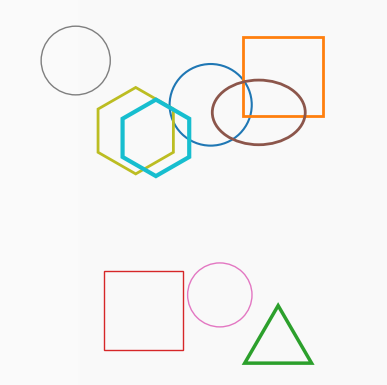[{"shape": "circle", "thickness": 1.5, "radius": 0.53, "center": [0.544, 0.728]}, {"shape": "square", "thickness": 2, "radius": 0.51, "center": [0.731, 0.801]}, {"shape": "triangle", "thickness": 2.5, "radius": 0.5, "center": [0.718, 0.107]}, {"shape": "square", "thickness": 1, "radius": 0.52, "center": [0.37, 0.194]}, {"shape": "oval", "thickness": 2, "radius": 0.6, "center": [0.668, 0.708]}, {"shape": "circle", "thickness": 1, "radius": 0.42, "center": [0.567, 0.234]}, {"shape": "circle", "thickness": 1, "radius": 0.45, "center": [0.195, 0.843]}, {"shape": "hexagon", "thickness": 2, "radius": 0.56, "center": [0.35, 0.661]}, {"shape": "hexagon", "thickness": 3, "radius": 0.5, "center": [0.402, 0.642]}]